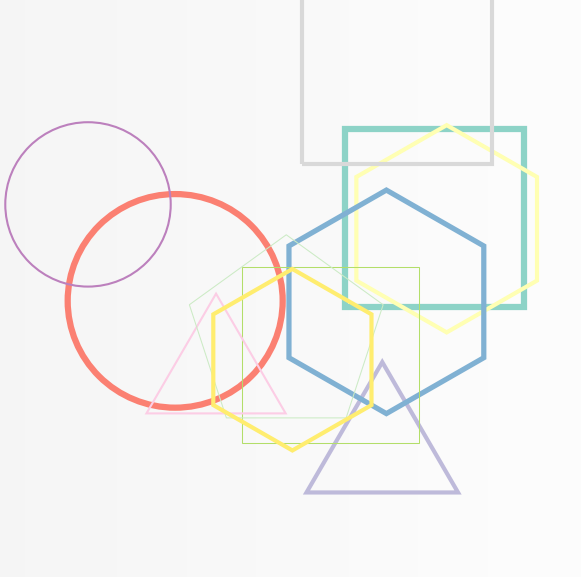[{"shape": "square", "thickness": 3, "radius": 0.77, "center": [0.747, 0.622]}, {"shape": "hexagon", "thickness": 2, "radius": 0.9, "center": [0.768, 0.603]}, {"shape": "triangle", "thickness": 2, "radius": 0.75, "center": [0.658, 0.222]}, {"shape": "circle", "thickness": 3, "radius": 0.92, "center": [0.301, 0.478]}, {"shape": "hexagon", "thickness": 2.5, "radius": 0.97, "center": [0.665, 0.476]}, {"shape": "square", "thickness": 0.5, "radius": 0.76, "center": [0.568, 0.384]}, {"shape": "triangle", "thickness": 1, "radius": 0.69, "center": [0.372, 0.352]}, {"shape": "square", "thickness": 2, "radius": 0.82, "center": [0.682, 0.878]}, {"shape": "circle", "thickness": 1, "radius": 0.71, "center": [0.151, 0.645]}, {"shape": "pentagon", "thickness": 0.5, "radius": 0.88, "center": [0.492, 0.417]}, {"shape": "hexagon", "thickness": 2, "radius": 0.79, "center": [0.503, 0.376]}]